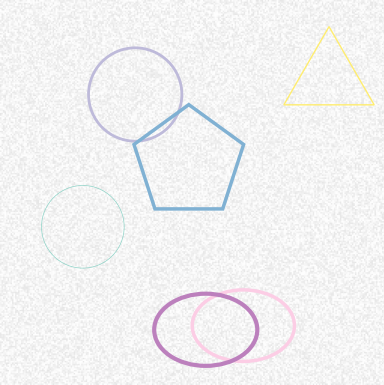[{"shape": "circle", "thickness": 0.5, "radius": 0.54, "center": [0.215, 0.411]}, {"shape": "circle", "thickness": 2, "radius": 0.61, "center": [0.351, 0.755]}, {"shape": "pentagon", "thickness": 2.5, "radius": 0.75, "center": [0.49, 0.578]}, {"shape": "oval", "thickness": 2.5, "radius": 0.66, "center": [0.632, 0.154]}, {"shape": "oval", "thickness": 3, "radius": 0.67, "center": [0.534, 0.143]}, {"shape": "triangle", "thickness": 1, "radius": 0.68, "center": [0.855, 0.795]}]